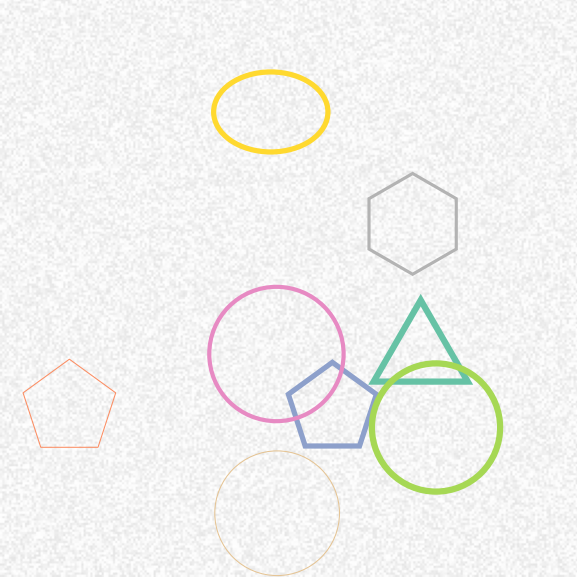[{"shape": "triangle", "thickness": 3, "radius": 0.47, "center": [0.728, 0.385]}, {"shape": "pentagon", "thickness": 0.5, "radius": 0.42, "center": [0.12, 0.293]}, {"shape": "pentagon", "thickness": 2.5, "radius": 0.4, "center": [0.576, 0.292]}, {"shape": "circle", "thickness": 2, "radius": 0.58, "center": [0.479, 0.386]}, {"shape": "circle", "thickness": 3, "radius": 0.56, "center": [0.755, 0.259]}, {"shape": "oval", "thickness": 2.5, "radius": 0.49, "center": [0.469, 0.805]}, {"shape": "circle", "thickness": 0.5, "radius": 0.54, "center": [0.48, 0.11]}, {"shape": "hexagon", "thickness": 1.5, "radius": 0.44, "center": [0.715, 0.611]}]